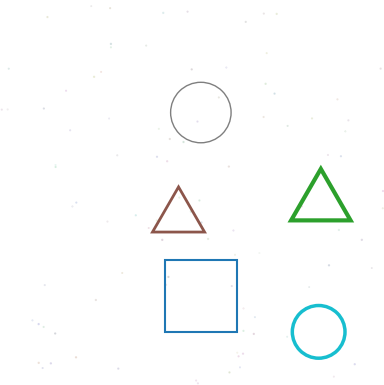[{"shape": "square", "thickness": 1.5, "radius": 0.46, "center": [0.523, 0.231]}, {"shape": "triangle", "thickness": 3, "radius": 0.45, "center": [0.833, 0.472]}, {"shape": "triangle", "thickness": 2, "radius": 0.39, "center": [0.464, 0.436]}, {"shape": "circle", "thickness": 1, "radius": 0.39, "center": [0.522, 0.708]}, {"shape": "circle", "thickness": 2.5, "radius": 0.34, "center": [0.828, 0.138]}]